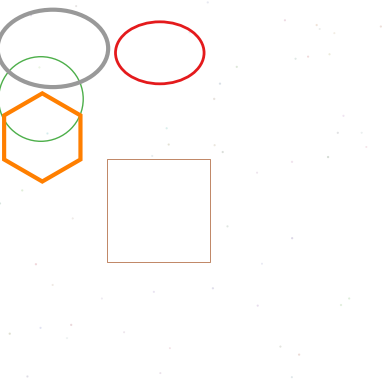[{"shape": "oval", "thickness": 2, "radius": 0.58, "center": [0.415, 0.863]}, {"shape": "circle", "thickness": 1, "radius": 0.55, "center": [0.106, 0.743]}, {"shape": "hexagon", "thickness": 3, "radius": 0.57, "center": [0.11, 0.643]}, {"shape": "square", "thickness": 0.5, "radius": 0.66, "center": [0.412, 0.453]}, {"shape": "oval", "thickness": 3, "radius": 0.72, "center": [0.137, 0.874]}]